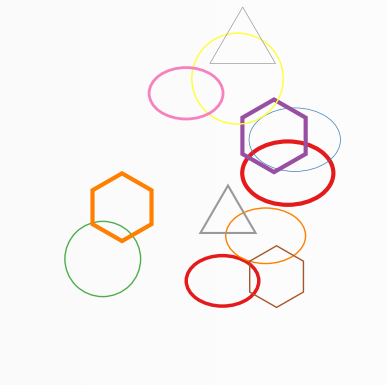[{"shape": "oval", "thickness": 3, "radius": 0.59, "center": [0.743, 0.55]}, {"shape": "oval", "thickness": 2.5, "radius": 0.47, "center": [0.574, 0.27]}, {"shape": "oval", "thickness": 0.5, "radius": 0.59, "center": [0.761, 0.637]}, {"shape": "circle", "thickness": 1, "radius": 0.49, "center": [0.265, 0.327]}, {"shape": "hexagon", "thickness": 3, "radius": 0.47, "center": [0.707, 0.647]}, {"shape": "oval", "thickness": 1, "radius": 0.51, "center": [0.686, 0.388]}, {"shape": "hexagon", "thickness": 3, "radius": 0.44, "center": [0.315, 0.462]}, {"shape": "circle", "thickness": 1, "radius": 0.59, "center": [0.613, 0.796]}, {"shape": "hexagon", "thickness": 1, "radius": 0.4, "center": [0.714, 0.282]}, {"shape": "oval", "thickness": 2, "radius": 0.48, "center": [0.48, 0.758]}, {"shape": "triangle", "thickness": 0.5, "radius": 0.49, "center": [0.626, 0.884]}, {"shape": "triangle", "thickness": 1.5, "radius": 0.41, "center": [0.588, 0.436]}]